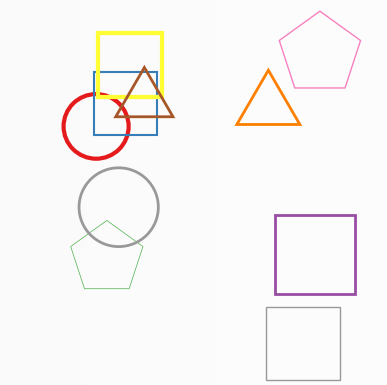[{"shape": "circle", "thickness": 3, "radius": 0.42, "center": [0.248, 0.672]}, {"shape": "square", "thickness": 1.5, "radius": 0.41, "center": [0.324, 0.732]}, {"shape": "pentagon", "thickness": 0.5, "radius": 0.49, "center": [0.276, 0.329]}, {"shape": "square", "thickness": 2, "radius": 0.51, "center": [0.814, 0.338]}, {"shape": "triangle", "thickness": 2, "radius": 0.47, "center": [0.693, 0.724]}, {"shape": "square", "thickness": 3, "radius": 0.41, "center": [0.336, 0.83]}, {"shape": "triangle", "thickness": 2, "radius": 0.43, "center": [0.373, 0.739]}, {"shape": "pentagon", "thickness": 1, "radius": 0.55, "center": [0.826, 0.861]}, {"shape": "square", "thickness": 1, "radius": 0.47, "center": [0.781, 0.107]}, {"shape": "circle", "thickness": 2, "radius": 0.51, "center": [0.306, 0.462]}]